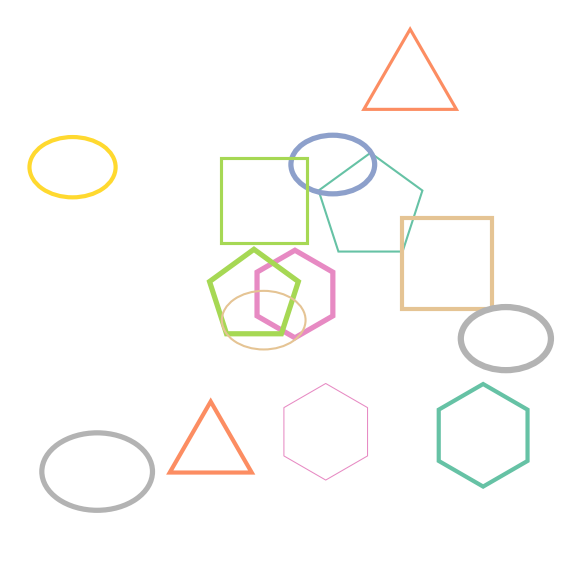[{"shape": "hexagon", "thickness": 2, "radius": 0.44, "center": [0.837, 0.245]}, {"shape": "pentagon", "thickness": 1, "radius": 0.47, "center": [0.642, 0.64]}, {"shape": "triangle", "thickness": 1.5, "radius": 0.46, "center": [0.71, 0.856]}, {"shape": "triangle", "thickness": 2, "radius": 0.41, "center": [0.365, 0.222]}, {"shape": "oval", "thickness": 2.5, "radius": 0.36, "center": [0.576, 0.714]}, {"shape": "hexagon", "thickness": 0.5, "radius": 0.42, "center": [0.564, 0.251]}, {"shape": "hexagon", "thickness": 2.5, "radius": 0.38, "center": [0.511, 0.49]}, {"shape": "pentagon", "thickness": 2.5, "radius": 0.4, "center": [0.44, 0.487]}, {"shape": "square", "thickness": 1.5, "radius": 0.37, "center": [0.457, 0.652]}, {"shape": "oval", "thickness": 2, "radius": 0.37, "center": [0.126, 0.71]}, {"shape": "oval", "thickness": 1, "radius": 0.36, "center": [0.457, 0.445]}, {"shape": "square", "thickness": 2, "radius": 0.39, "center": [0.774, 0.543]}, {"shape": "oval", "thickness": 2.5, "radius": 0.48, "center": [0.168, 0.183]}, {"shape": "oval", "thickness": 3, "radius": 0.39, "center": [0.876, 0.413]}]